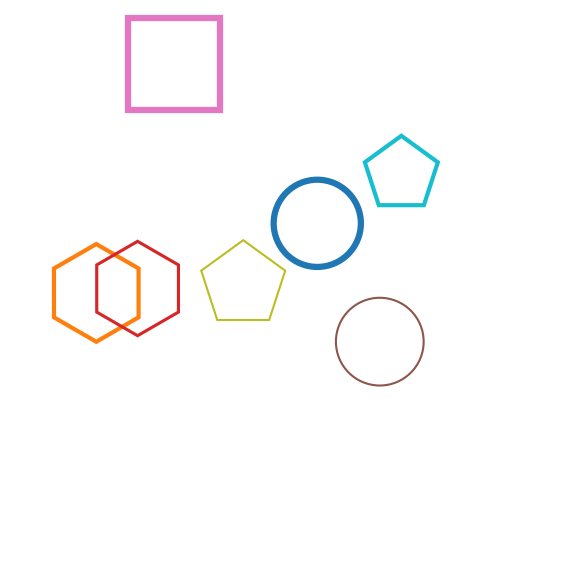[{"shape": "circle", "thickness": 3, "radius": 0.38, "center": [0.549, 0.612]}, {"shape": "hexagon", "thickness": 2, "radius": 0.42, "center": [0.167, 0.492]}, {"shape": "hexagon", "thickness": 1.5, "radius": 0.41, "center": [0.238, 0.5]}, {"shape": "circle", "thickness": 1, "radius": 0.38, "center": [0.658, 0.408]}, {"shape": "square", "thickness": 3, "radius": 0.4, "center": [0.302, 0.889]}, {"shape": "pentagon", "thickness": 1, "radius": 0.38, "center": [0.421, 0.507]}, {"shape": "pentagon", "thickness": 2, "radius": 0.33, "center": [0.695, 0.698]}]